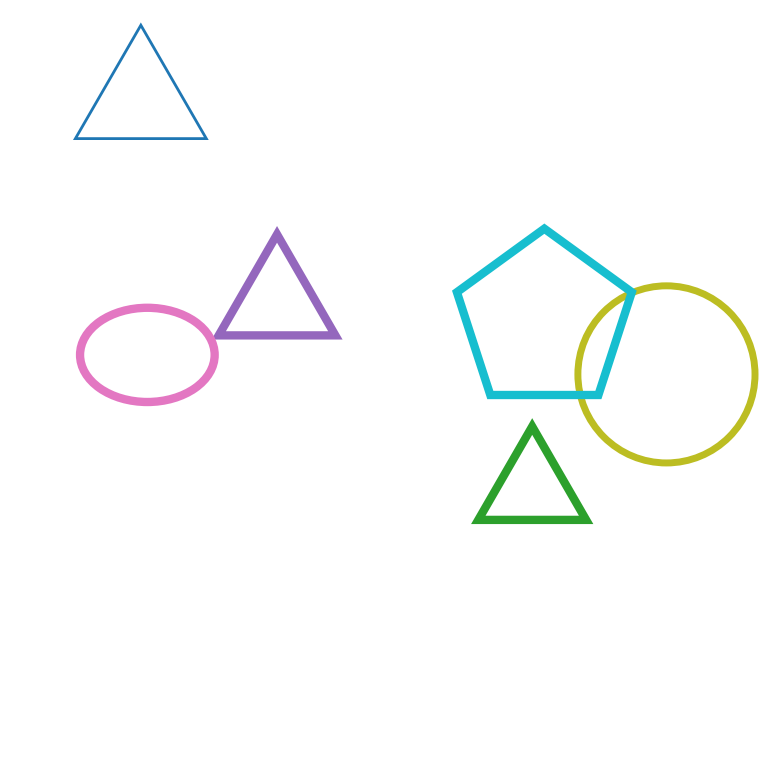[{"shape": "triangle", "thickness": 1, "radius": 0.49, "center": [0.183, 0.869]}, {"shape": "triangle", "thickness": 3, "radius": 0.4, "center": [0.691, 0.365]}, {"shape": "triangle", "thickness": 3, "radius": 0.44, "center": [0.36, 0.608]}, {"shape": "oval", "thickness": 3, "radius": 0.44, "center": [0.191, 0.539]}, {"shape": "circle", "thickness": 2.5, "radius": 0.58, "center": [0.866, 0.514]}, {"shape": "pentagon", "thickness": 3, "radius": 0.6, "center": [0.707, 0.584]}]